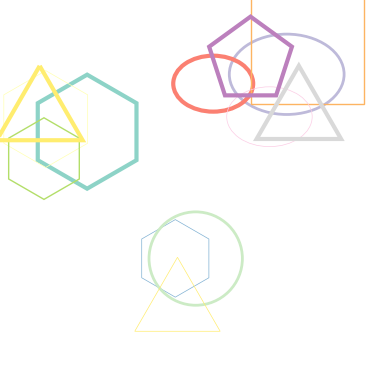[{"shape": "hexagon", "thickness": 3, "radius": 0.74, "center": [0.226, 0.658]}, {"shape": "hexagon", "thickness": 0.5, "radius": 0.63, "center": [0.119, 0.691]}, {"shape": "oval", "thickness": 2, "radius": 0.75, "center": [0.745, 0.807]}, {"shape": "oval", "thickness": 3, "radius": 0.52, "center": [0.554, 0.783]}, {"shape": "hexagon", "thickness": 0.5, "radius": 0.5, "center": [0.455, 0.329]}, {"shape": "square", "thickness": 1, "radius": 0.73, "center": [0.798, 0.877]}, {"shape": "hexagon", "thickness": 1, "radius": 0.53, "center": [0.114, 0.588]}, {"shape": "oval", "thickness": 0.5, "radius": 0.56, "center": [0.7, 0.697]}, {"shape": "triangle", "thickness": 3, "radius": 0.63, "center": [0.776, 0.702]}, {"shape": "pentagon", "thickness": 3, "radius": 0.57, "center": [0.651, 0.844]}, {"shape": "circle", "thickness": 2, "radius": 0.61, "center": [0.508, 0.328]}, {"shape": "triangle", "thickness": 0.5, "radius": 0.64, "center": [0.461, 0.204]}, {"shape": "triangle", "thickness": 3, "radius": 0.64, "center": [0.103, 0.7]}]